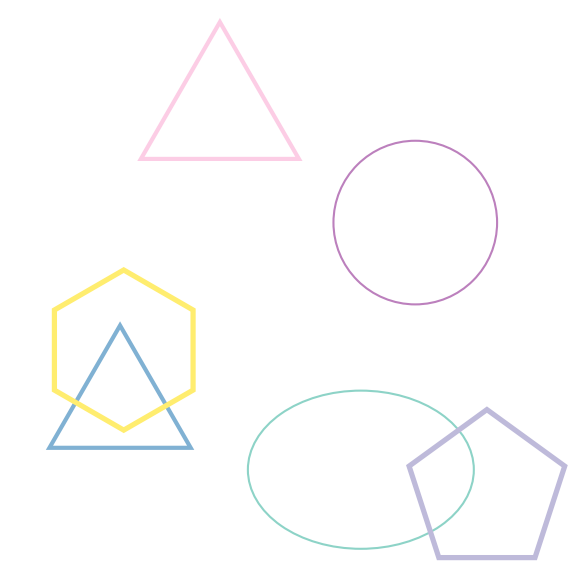[{"shape": "oval", "thickness": 1, "radius": 0.98, "center": [0.625, 0.186]}, {"shape": "pentagon", "thickness": 2.5, "radius": 0.71, "center": [0.843, 0.148]}, {"shape": "triangle", "thickness": 2, "radius": 0.71, "center": [0.208, 0.294]}, {"shape": "triangle", "thickness": 2, "radius": 0.79, "center": [0.381, 0.803]}, {"shape": "circle", "thickness": 1, "radius": 0.71, "center": [0.719, 0.614]}, {"shape": "hexagon", "thickness": 2.5, "radius": 0.69, "center": [0.214, 0.393]}]